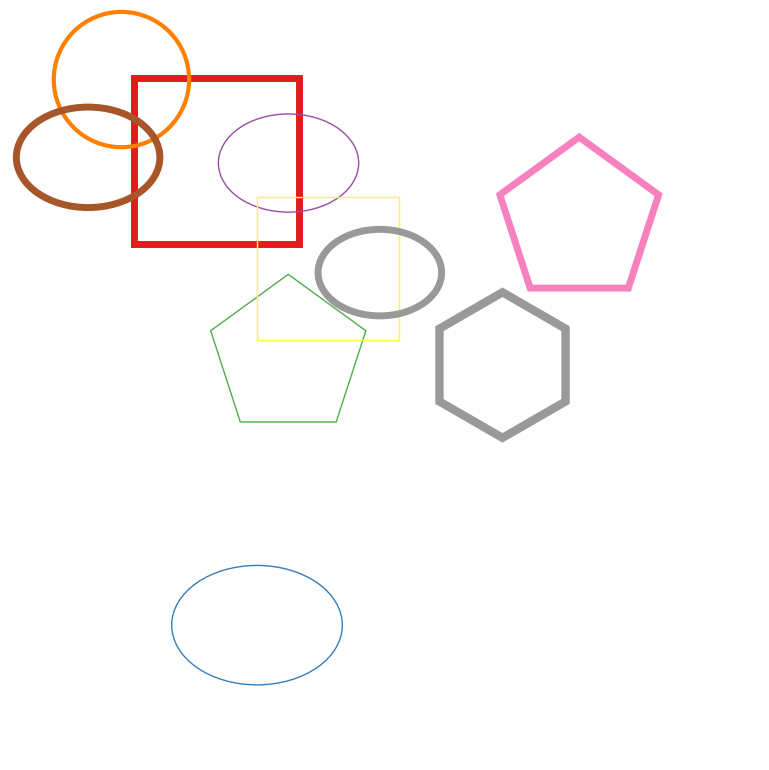[{"shape": "square", "thickness": 2.5, "radius": 0.54, "center": [0.281, 0.791]}, {"shape": "oval", "thickness": 0.5, "radius": 0.55, "center": [0.334, 0.188]}, {"shape": "pentagon", "thickness": 0.5, "radius": 0.53, "center": [0.374, 0.538]}, {"shape": "oval", "thickness": 0.5, "radius": 0.46, "center": [0.375, 0.788]}, {"shape": "circle", "thickness": 1.5, "radius": 0.44, "center": [0.158, 0.897]}, {"shape": "square", "thickness": 0.5, "radius": 0.46, "center": [0.426, 0.651]}, {"shape": "oval", "thickness": 2.5, "radius": 0.47, "center": [0.114, 0.796]}, {"shape": "pentagon", "thickness": 2.5, "radius": 0.54, "center": [0.752, 0.714]}, {"shape": "oval", "thickness": 2.5, "radius": 0.4, "center": [0.493, 0.646]}, {"shape": "hexagon", "thickness": 3, "radius": 0.47, "center": [0.653, 0.526]}]